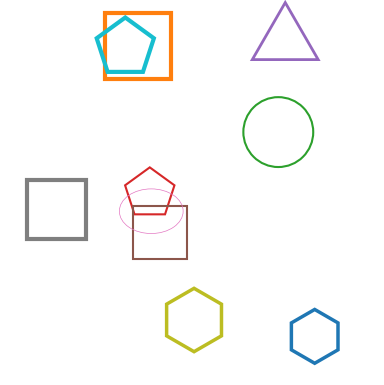[{"shape": "hexagon", "thickness": 2.5, "radius": 0.35, "center": [0.817, 0.126]}, {"shape": "square", "thickness": 3, "radius": 0.42, "center": [0.358, 0.881]}, {"shape": "circle", "thickness": 1.5, "radius": 0.45, "center": [0.723, 0.657]}, {"shape": "pentagon", "thickness": 1.5, "radius": 0.34, "center": [0.389, 0.498]}, {"shape": "triangle", "thickness": 2, "radius": 0.49, "center": [0.741, 0.895]}, {"shape": "square", "thickness": 1.5, "radius": 0.35, "center": [0.415, 0.396]}, {"shape": "oval", "thickness": 0.5, "radius": 0.41, "center": [0.393, 0.451]}, {"shape": "square", "thickness": 3, "radius": 0.38, "center": [0.148, 0.455]}, {"shape": "hexagon", "thickness": 2.5, "radius": 0.41, "center": [0.504, 0.169]}, {"shape": "pentagon", "thickness": 3, "radius": 0.39, "center": [0.325, 0.876]}]